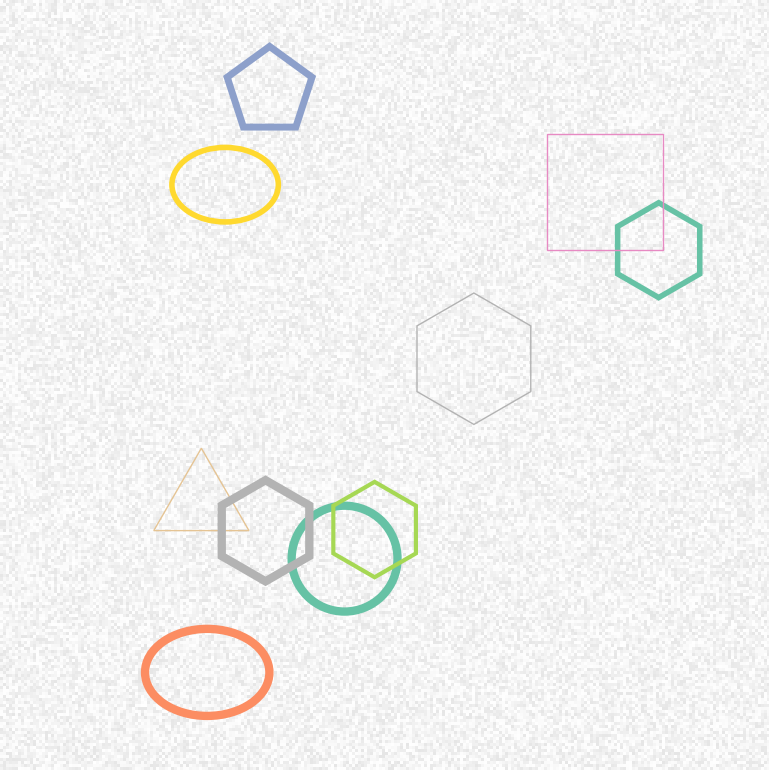[{"shape": "circle", "thickness": 3, "radius": 0.34, "center": [0.448, 0.274]}, {"shape": "hexagon", "thickness": 2, "radius": 0.31, "center": [0.855, 0.675]}, {"shape": "oval", "thickness": 3, "radius": 0.4, "center": [0.269, 0.127]}, {"shape": "pentagon", "thickness": 2.5, "radius": 0.29, "center": [0.35, 0.882]}, {"shape": "square", "thickness": 0.5, "radius": 0.38, "center": [0.786, 0.751]}, {"shape": "hexagon", "thickness": 1.5, "radius": 0.31, "center": [0.487, 0.312]}, {"shape": "oval", "thickness": 2, "radius": 0.35, "center": [0.292, 0.76]}, {"shape": "triangle", "thickness": 0.5, "radius": 0.36, "center": [0.262, 0.347]}, {"shape": "hexagon", "thickness": 0.5, "radius": 0.43, "center": [0.615, 0.534]}, {"shape": "hexagon", "thickness": 3, "radius": 0.33, "center": [0.345, 0.311]}]